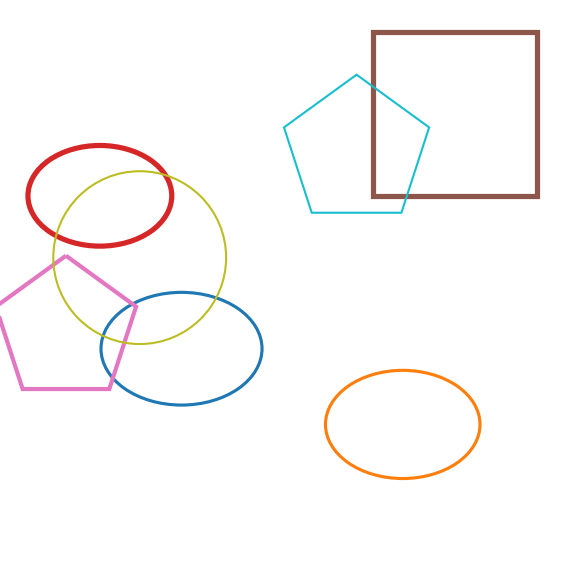[{"shape": "oval", "thickness": 1.5, "radius": 0.7, "center": [0.314, 0.395]}, {"shape": "oval", "thickness": 1.5, "radius": 0.67, "center": [0.697, 0.264]}, {"shape": "oval", "thickness": 2.5, "radius": 0.62, "center": [0.173, 0.66]}, {"shape": "square", "thickness": 2.5, "radius": 0.71, "center": [0.788, 0.802]}, {"shape": "pentagon", "thickness": 2, "radius": 0.64, "center": [0.114, 0.429]}, {"shape": "circle", "thickness": 1, "radius": 0.75, "center": [0.242, 0.553]}, {"shape": "pentagon", "thickness": 1, "radius": 0.66, "center": [0.617, 0.738]}]